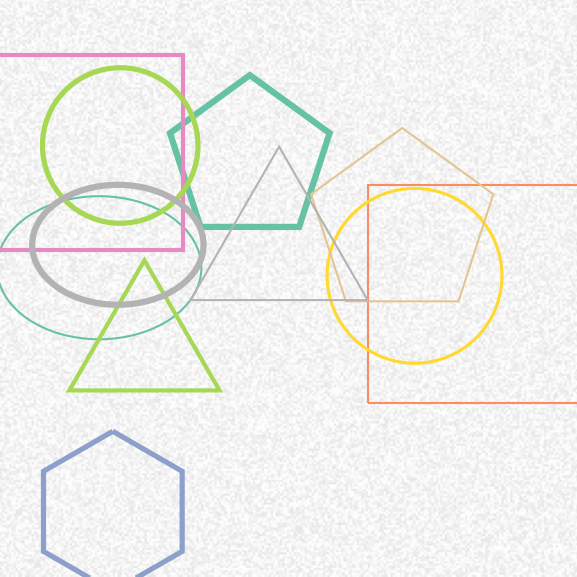[{"shape": "oval", "thickness": 1, "radius": 0.88, "center": [0.172, 0.536]}, {"shape": "pentagon", "thickness": 3, "radius": 0.73, "center": [0.433, 0.724]}, {"shape": "square", "thickness": 1, "radius": 0.94, "center": [0.827, 0.489]}, {"shape": "hexagon", "thickness": 2.5, "radius": 0.69, "center": [0.195, 0.114]}, {"shape": "square", "thickness": 2, "radius": 0.84, "center": [0.148, 0.734]}, {"shape": "circle", "thickness": 2.5, "radius": 0.67, "center": [0.208, 0.747]}, {"shape": "triangle", "thickness": 2, "radius": 0.75, "center": [0.25, 0.398]}, {"shape": "circle", "thickness": 1.5, "radius": 0.76, "center": [0.718, 0.522]}, {"shape": "pentagon", "thickness": 1, "radius": 0.83, "center": [0.696, 0.612]}, {"shape": "oval", "thickness": 3, "radius": 0.74, "center": [0.204, 0.575]}, {"shape": "triangle", "thickness": 1, "radius": 0.89, "center": [0.483, 0.568]}]